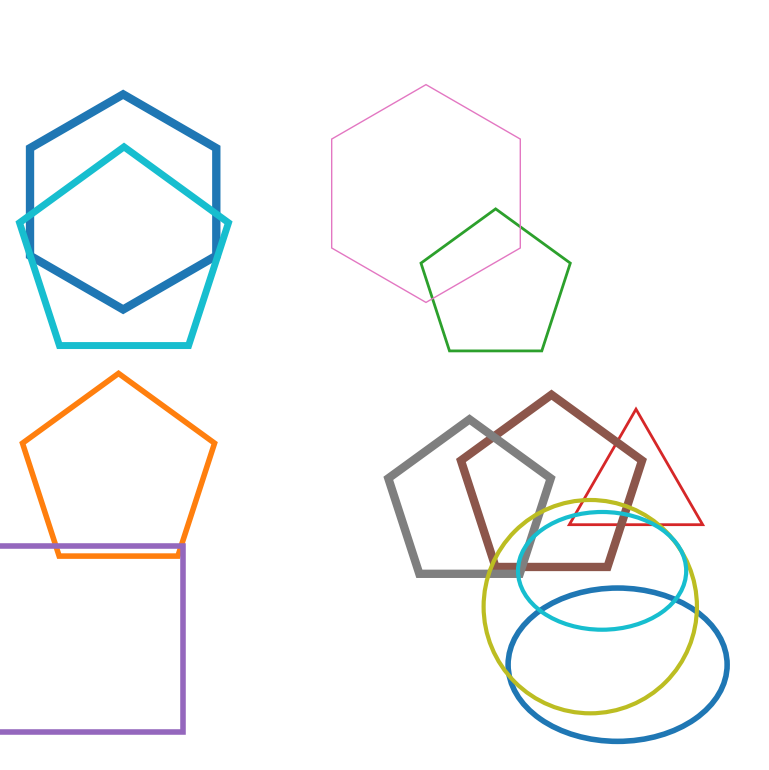[{"shape": "hexagon", "thickness": 3, "radius": 0.7, "center": [0.16, 0.738]}, {"shape": "oval", "thickness": 2, "radius": 0.71, "center": [0.802, 0.137]}, {"shape": "pentagon", "thickness": 2, "radius": 0.66, "center": [0.154, 0.384]}, {"shape": "pentagon", "thickness": 1, "radius": 0.51, "center": [0.644, 0.627]}, {"shape": "triangle", "thickness": 1, "radius": 0.5, "center": [0.826, 0.369]}, {"shape": "square", "thickness": 2, "radius": 0.6, "center": [0.116, 0.171]}, {"shape": "pentagon", "thickness": 3, "radius": 0.62, "center": [0.716, 0.364]}, {"shape": "hexagon", "thickness": 0.5, "radius": 0.71, "center": [0.553, 0.749]}, {"shape": "pentagon", "thickness": 3, "radius": 0.55, "center": [0.61, 0.345]}, {"shape": "circle", "thickness": 1.5, "radius": 0.69, "center": [0.767, 0.212]}, {"shape": "oval", "thickness": 1.5, "radius": 0.55, "center": [0.782, 0.259]}, {"shape": "pentagon", "thickness": 2.5, "radius": 0.71, "center": [0.161, 0.667]}]